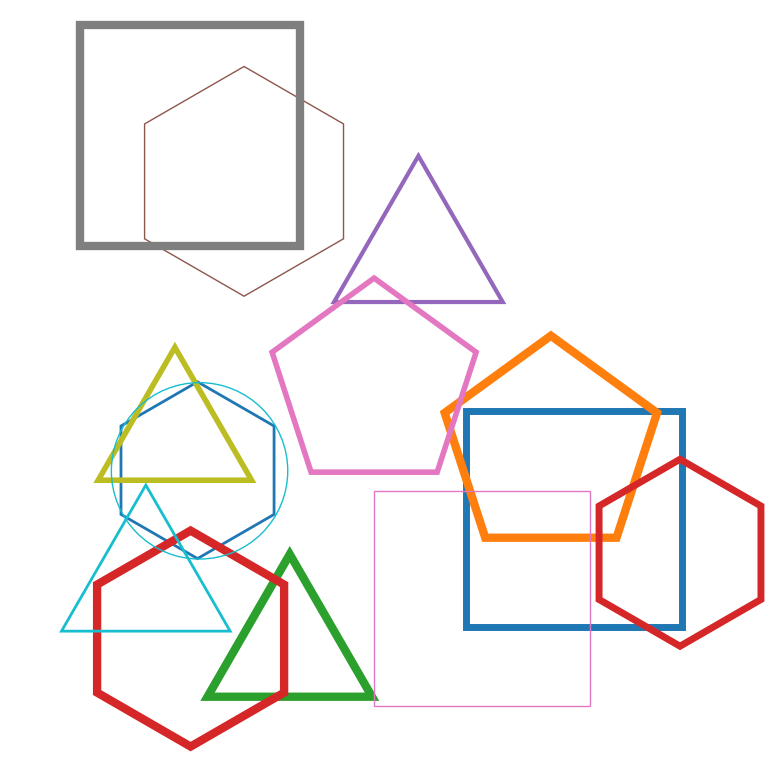[{"shape": "hexagon", "thickness": 1, "radius": 0.57, "center": [0.257, 0.389]}, {"shape": "square", "thickness": 2.5, "radius": 0.7, "center": [0.746, 0.325]}, {"shape": "pentagon", "thickness": 3, "radius": 0.73, "center": [0.715, 0.419]}, {"shape": "triangle", "thickness": 3, "radius": 0.62, "center": [0.376, 0.157]}, {"shape": "hexagon", "thickness": 2.5, "radius": 0.61, "center": [0.883, 0.282]}, {"shape": "hexagon", "thickness": 3, "radius": 0.7, "center": [0.248, 0.171]}, {"shape": "triangle", "thickness": 1.5, "radius": 0.63, "center": [0.543, 0.671]}, {"shape": "hexagon", "thickness": 0.5, "radius": 0.75, "center": [0.317, 0.764]}, {"shape": "square", "thickness": 0.5, "radius": 0.7, "center": [0.626, 0.223]}, {"shape": "pentagon", "thickness": 2, "radius": 0.7, "center": [0.486, 0.5]}, {"shape": "square", "thickness": 3, "radius": 0.72, "center": [0.247, 0.824]}, {"shape": "triangle", "thickness": 2, "radius": 0.58, "center": [0.227, 0.434]}, {"shape": "triangle", "thickness": 1, "radius": 0.63, "center": [0.189, 0.244]}, {"shape": "circle", "thickness": 0.5, "radius": 0.57, "center": [0.259, 0.389]}]